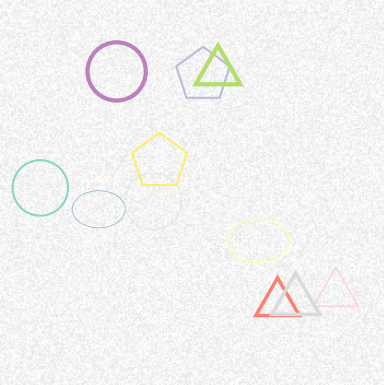[{"shape": "circle", "thickness": 1.5, "radius": 0.36, "center": [0.105, 0.512]}, {"shape": "oval", "thickness": 1, "radius": 0.4, "center": [0.671, 0.375]}, {"shape": "pentagon", "thickness": 1.5, "radius": 0.37, "center": [0.527, 0.805]}, {"shape": "triangle", "thickness": 2.5, "radius": 0.33, "center": [0.721, 0.213]}, {"shape": "oval", "thickness": 0.5, "radius": 0.34, "center": [0.257, 0.456]}, {"shape": "triangle", "thickness": 3, "radius": 0.34, "center": [0.566, 0.815]}, {"shape": "triangle", "thickness": 1, "radius": 0.34, "center": [0.872, 0.238]}, {"shape": "triangle", "thickness": 2.5, "radius": 0.36, "center": [0.768, 0.219]}, {"shape": "circle", "thickness": 3, "radius": 0.38, "center": [0.303, 0.814]}, {"shape": "circle", "thickness": 0.5, "radius": 0.37, "center": [0.398, 0.477]}, {"shape": "pentagon", "thickness": 1.5, "radius": 0.38, "center": [0.414, 0.58]}]